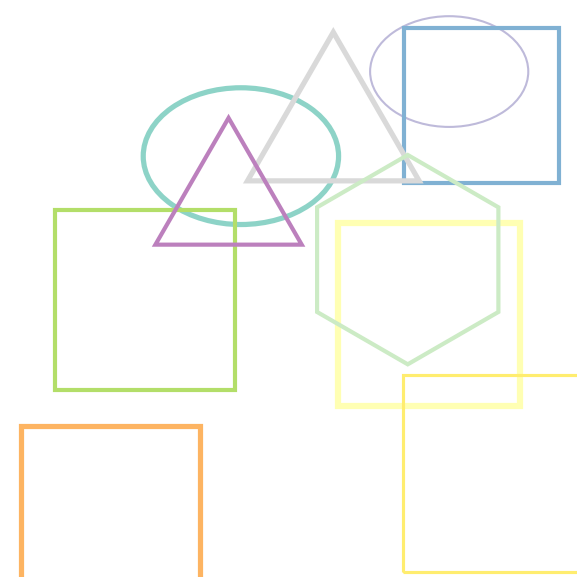[{"shape": "oval", "thickness": 2.5, "radius": 0.85, "center": [0.417, 0.729]}, {"shape": "square", "thickness": 3, "radius": 0.79, "center": [0.743, 0.455]}, {"shape": "oval", "thickness": 1, "radius": 0.68, "center": [0.778, 0.875]}, {"shape": "square", "thickness": 2, "radius": 0.67, "center": [0.834, 0.816]}, {"shape": "square", "thickness": 2.5, "radius": 0.78, "center": [0.192, 0.107]}, {"shape": "square", "thickness": 2, "radius": 0.78, "center": [0.251, 0.48]}, {"shape": "triangle", "thickness": 2.5, "radius": 0.86, "center": [0.577, 0.772]}, {"shape": "triangle", "thickness": 2, "radius": 0.73, "center": [0.396, 0.649]}, {"shape": "hexagon", "thickness": 2, "radius": 0.91, "center": [0.706, 0.55]}, {"shape": "square", "thickness": 1.5, "radius": 0.85, "center": [0.869, 0.179]}]